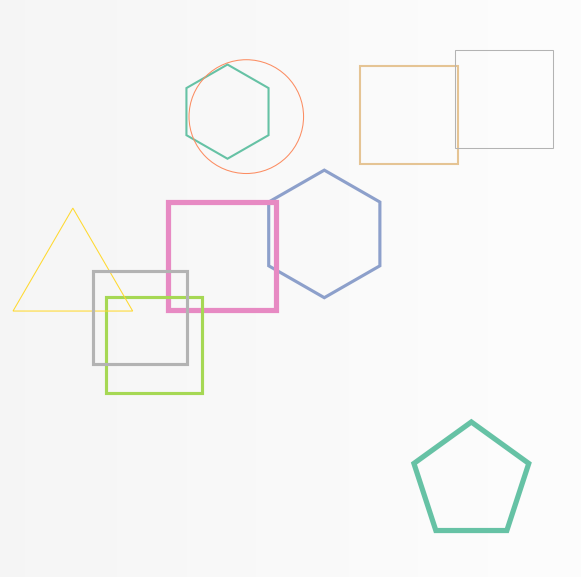[{"shape": "hexagon", "thickness": 1, "radius": 0.41, "center": [0.391, 0.806]}, {"shape": "pentagon", "thickness": 2.5, "radius": 0.52, "center": [0.811, 0.165]}, {"shape": "circle", "thickness": 0.5, "radius": 0.49, "center": [0.424, 0.797]}, {"shape": "hexagon", "thickness": 1.5, "radius": 0.55, "center": [0.558, 0.594]}, {"shape": "square", "thickness": 2.5, "radius": 0.47, "center": [0.382, 0.556]}, {"shape": "square", "thickness": 1.5, "radius": 0.41, "center": [0.265, 0.402]}, {"shape": "triangle", "thickness": 0.5, "radius": 0.59, "center": [0.125, 0.52]}, {"shape": "square", "thickness": 1, "radius": 0.42, "center": [0.703, 0.8]}, {"shape": "square", "thickness": 1.5, "radius": 0.4, "center": [0.24, 0.449]}, {"shape": "square", "thickness": 0.5, "radius": 0.42, "center": [0.868, 0.828]}]